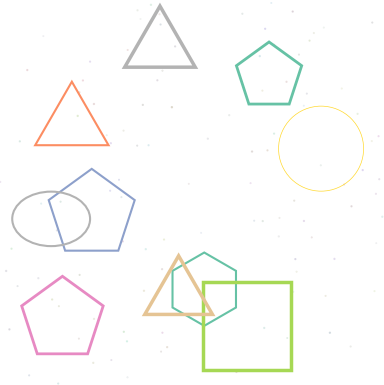[{"shape": "pentagon", "thickness": 2, "radius": 0.45, "center": [0.699, 0.802]}, {"shape": "hexagon", "thickness": 1.5, "radius": 0.48, "center": [0.531, 0.249]}, {"shape": "triangle", "thickness": 1.5, "radius": 0.55, "center": [0.187, 0.678]}, {"shape": "pentagon", "thickness": 1.5, "radius": 0.59, "center": [0.238, 0.444]}, {"shape": "pentagon", "thickness": 2, "radius": 0.56, "center": [0.162, 0.171]}, {"shape": "square", "thickness": 2.5, "radius": 0.57, "center": [0.642, 0.154]}, {"shape": "circle", "thickness": 0.5, "radius": 0.55, "center": [0.834, 0.614]}, {"shape": "triangle", "thickness": 2.5, "radius": 0.51, "center": [0.464, 0.234]}, {"shape": "triangle", "thickness": 2.5, "radius": 0.53, "center": [0.415, 0.878]}, {"shape": "oval", "thickness": 1.5, "radius": 0.51, "center": [0.133, 0.431]}]